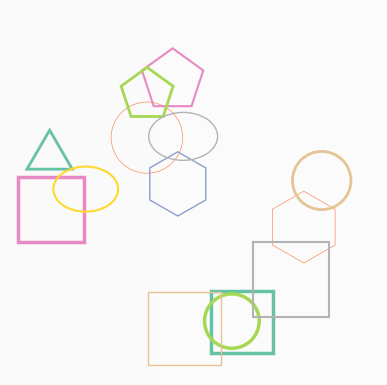[{"shape": "triangle", "thickness": 2, "radius": 0.34, "center": [0.128, 0.594]}, {"shape": "square", "thickness": 2.5, "radius": 0.4, "center": [0.625, 0.163]}, {"shape": "hexagon", "thickness": 0.5, "radius": 0.47, "center": [0.784, 0.41]}, {"shape": "circle", "thickness": 0.5, "radius": 0.46, "center": [0.379, 0.643]}, {"shape": "hexagon", "thickness": 1, "radius": 0.42, "center": [0.459, 0.522]}, {"shape": "square", "thickness": 2.5, "radius": 0.43, "center": [0.132, 0.456]}, {"shape": "pentagon", "thickness": 1.5, "radius": 0.42, "center": [0.445, 0.791]}, {"shape": "circle", "thickness": 2.5, "radius": 0.35, "center": [0.598, 0.166]}, {"shape": "pentagon", "thickness": 2, "radius": 0.35, "center": [0.38, 0.754]}, {"shape": "oval", "thickness": 1.5, "radius": 0.42, "center": [0.221, 0.509]}, {"shape": "square", "thickness": 1, "radius": 0.47, "center": [0.477, 0.147]}, {"shape": "circle", "thickness": 2, "radius": 0.38, "center": [0.83, 0.531]}, {"shape": "oval", "thickness": 1, "radius": 0.44, "center": [0.473, 0.646]}, {"shape": "square", "thickness": 1.5, "radius": 0.49, "center": [0.75, 0.274]}]